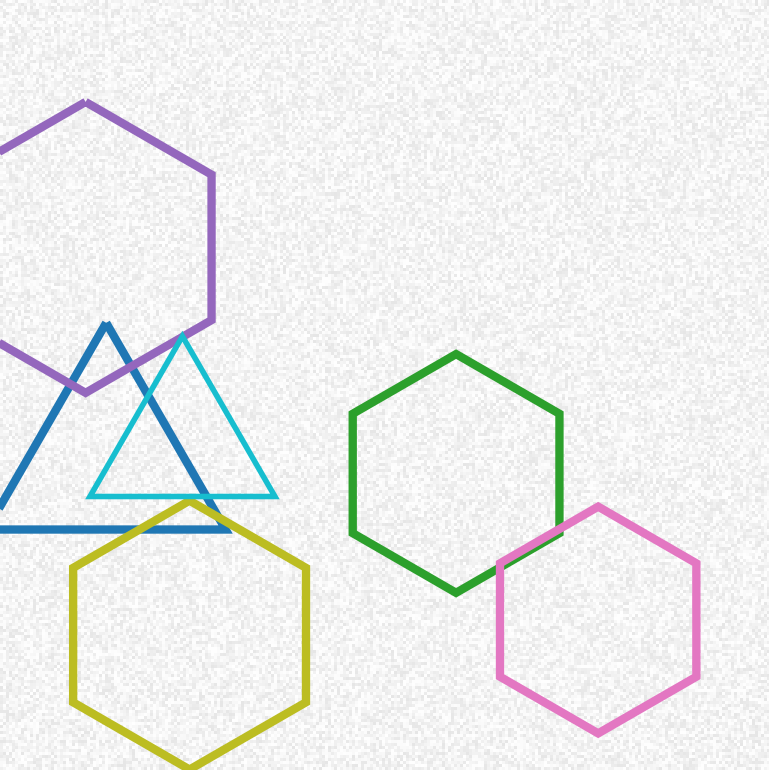[{"shape": "triangle", "thickness": 3, "radius": 0.89, "center": [0.138, 0.402]}, {"shape": "hexagon", "thickness": 3, "radius": 0.78, "center": [0.592, 0.385]}, {"shape": "hexagon", "thickness": 3, "radius": 0.94, "center": [0.111, 0.679]}, {"shape": "hexagon", "thickness": 3, "radius": 0.74, "center": [0.777, 0.195]}, {"shape": "hexagon", "thickness": 3, "radius": 0.87, "center": [0.246, 0.175]}, {"shape": "triangle", "thickness": 2, "radius": 0.69, "center": [0.237, 0.425]}]